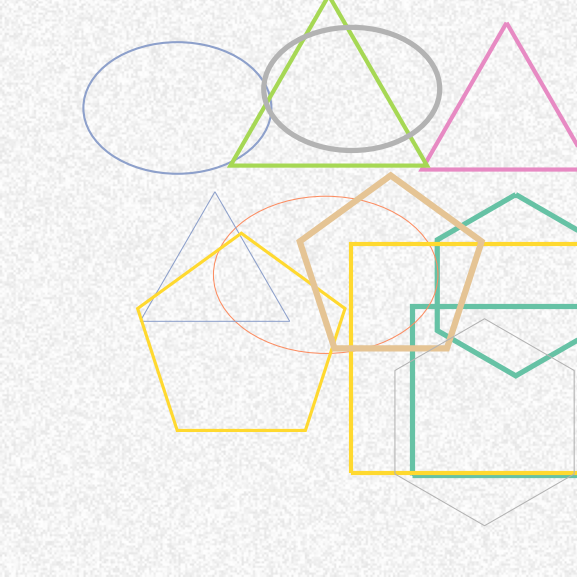[{"shape": "square", "thickness": 2.5, "radius": 0.73, "center": [0.859, 0.323]}, {"shape": "hexagon", "thickness": 2.5, "radius": 0.78, "center": [0.893, 0.505]}, {"shape": "oval", "thickness": 0.5, "radius": 0.97, "center": [0.564, 0.523]}, {"shape": "triangle", "thickness": 0.5, "radius": 0.75, "center": [0.372, 0.518]}, {"shape": "oval", "thickness": 1, "radius": 0.81, "center": [0.307, 0.812]}, {"shape": "triangle", "thickness": 2, "radius": 0.85, "center": [0.877, 0.79]}, {"shape": "triangle", "thickness": 2, "radius": 0.98, "center": [0.569, 0.811]}, {"shape": "square", "thickness": 2, "radius": 0.99, "center": [0.807, 0.378]}, {"shape": "pentagon", "thickness": 1.5, "radius": 0.94, "center": [0.418, 0.407]}, {"shape": "pentagon", "thickness": 3, "radius": 0.83, "center": [0.677, 0.53]}, {"shape": "oval", "thickness": 2.5, "radius": 0.76, "center": [0.609, 0.845]}, {"shape": "hexagon", "thickness": 0.5, "radius": 0.9, "center": [0.839, 0.268]}]